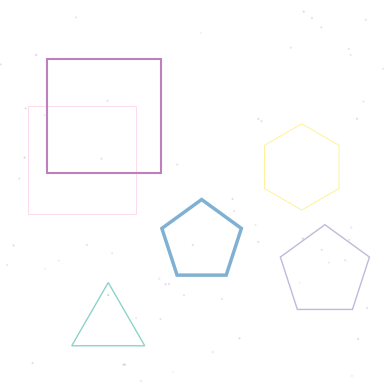[{"shape": "triangle", "thickness": 1, "radius": 0.55, "center": [0.281, 0.157]}, {"shape": "pentagon", "thickness": 1, "radius": 0.61, "center": [0.844, 0.295]}, {"shape": "pentagon", "thickness": 2.5, "radius": 0.54, "center": [0.524, 0.373]}, {"shape": "square", "thickness": 0.5, "radius": 0.7, "center": [0.214, 0.585]}, {"shape": "square", "thickness": 1.5, "radius": 0.74, "center": [0.271, 0.699]}, {"shape": "hexagon", "thickness": 0.5, "radius": 0.56, "center": [0.784, 0.566]}]